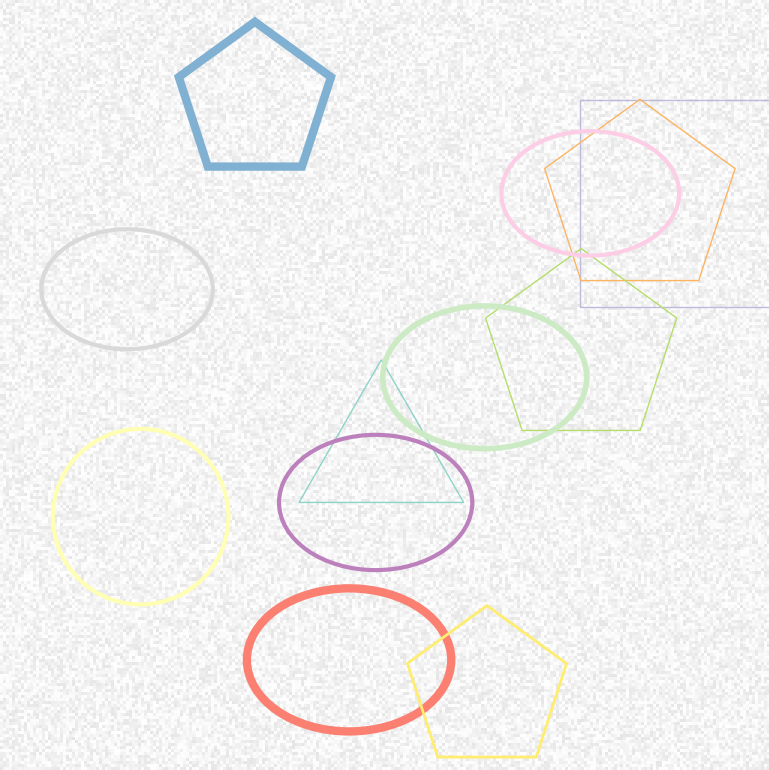[{"shape": "triangle", "thickness": 0.5, "radius": 0.62, "center": [0.495, 0.409]}, {"shape": "circle", "thickness": 1.5, "radius": 0.57, "center": [0.183, 0.329]}, {"shape": "square", "thickness": 0.5, "radius": 0.67, "center": [0.888, 0.735]}, {"shape": "oval", "thickness": 3, "radius": 0.66, "center": [0.453, 0.143]}, {"shape": "pentagon", "thickness": 3, "radius": 0.52, "center": [0.331, 0.868]}, {"shape": "pentagon", "thickness": 0.5, "radius": 0.65, "center": [0.831, 0.741]}, {"shape": "pentagon", "thickness": 0.5, "radius": 0.65, "center": [0.755, 0.547]}, {"shape": "oval", "thickness": 1.5, "radius": 0.58, "center": [0.767, 0.749]}, {"shape": "oval", "thickness": 1.5, "radius": 0.56, "center": [0.165, 0.624]}, {"shape": "oval", "thickness": 1.5, "radius": 0.63, "center": [0.488, 0.347]}, {"shape": "oval", "thickness": 2, "radius": 0.66, "center": [0.63, 0.51]}, {"shape": "pentagon", "thickness": 1, "radius": 0.54, "center": [0.632, 0.105]}]